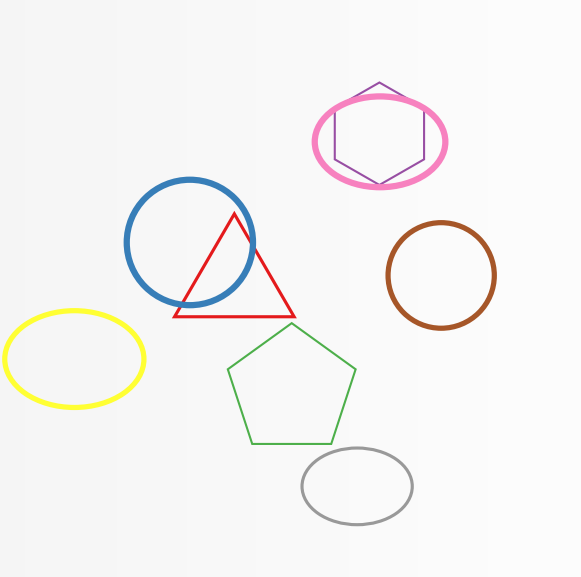[{"shape": "triangle", "thickness": 1.5, "radius": 0.59, "center": [0.403, 0.51]}, {"shape": "circle", "thickness": 3, "radius": 0.54, "center": [0.327, 0.579]}, {"shape": "pentagon", "thickness": 1, "radius": 0.58, "center": [0.502, 0.324]}, {"shape": "hexagon", "thickness": 1, "radius": 0.44, "center": [0.653, 0.768]}, {"shape": "oval", "thickness": 2.5, "radius": 0.6, "center": [0.128, 0.377]}, {"shape": "circle", "thickness": 2.5, "radius": 0.46, "center": [0.759, 0.522]}, {"shape": "oval", "thickness": 3, "radius": 0.56, "center": [0.654, 0.754]}, {"shape": "oval", "thickness": 1.5, "radius": 0.47, "center": [0.614, 0.157]}]